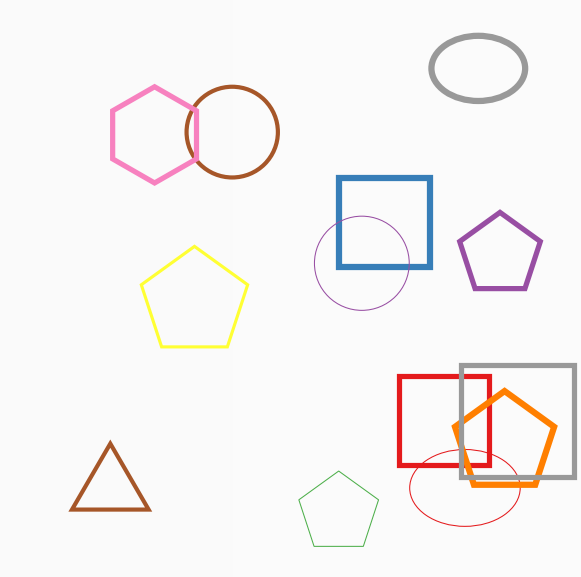[{"shape": "oval", "thickness": 0.5, "radius": 0.48, "center": [0.8, 0.154]}, {"shape": "square", "thickness": 2.5, "radius": 0.38, "center": [0.764, 0.271]}, {"shape": "square", "thickness": 3, "radius": 0.39, "center": [0.661, 0.614]}, {"shape": "pentagon", "thickness": 0.5, "radius": 0.36, "center": [0.583, 0.111]}, {"shape": "circle", "thickness": 0.5, "radius": 0.41, "center": [0.623, 0.543]}, {"shape": "pentagon", "thickness": 2.5, "radius": 0.36, "center": [0.86, 0.558]}, {"shape": "pentagon", "thickness": 3, "radius": 0.45, "center": [0.868, 0.232]}, {"shape": "pentagon", "thickness": 1.5, "radius": 0.48, "center": [0.335, 0.476]}, {"shape": "triangle", "thickness": 2, "radius": 0.38, "center": [0.19, 0.155]}, {"shape": "circle", "thickness": 2, "radius": 0.39, "center": [0.4, 0.77]}, {"shape": "hexagon", "thickness": 2.5, "radius": 0.42, "center": [0.266, 0.766]}, {"shape": "oval", "thickness": 3, "radius": 0.4, "center": [0.823, 0.881]}, {"shape": "square", "thickness": 2.5, "radius": 0.49, "center": [0.891, 0.27]}]